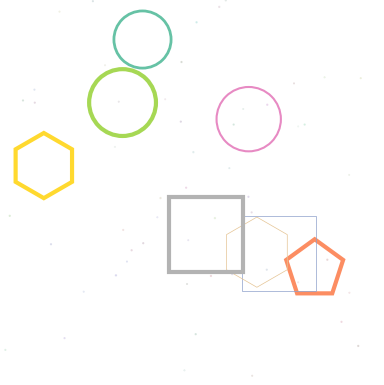[{"shape": "circle", "thickness": 2, "radius": 0.37, "center": [0.37, 0.897]}, {"shape": "pentagon", "thickness": 3, "radius": 0.39, "center": [0.817, 0.301]}, {"shape": "square", "thickness": 0.5, "radius": 0.48, "center": [0.725, 0.341]}, {"shape": "circle", "thickness": 1.5, "radius": 0.42, "center": [0.646, 0.69]}, {"shape": "circle", "thickness": 3, "radius": 0.43, "center": [0.318, 0.734]}, {"shape": "hexagon", "thickness": 3, "radius": 0.42, "center": [0.114, 0.57]}, {"shape": "hexagon", "thickness": 0.5, "radius": 0.46, "center": [0.667, 0.345]}, {"shape": "square", "thickness": 3, "radius": 0.48, "center": [0.536, 0.391]}]